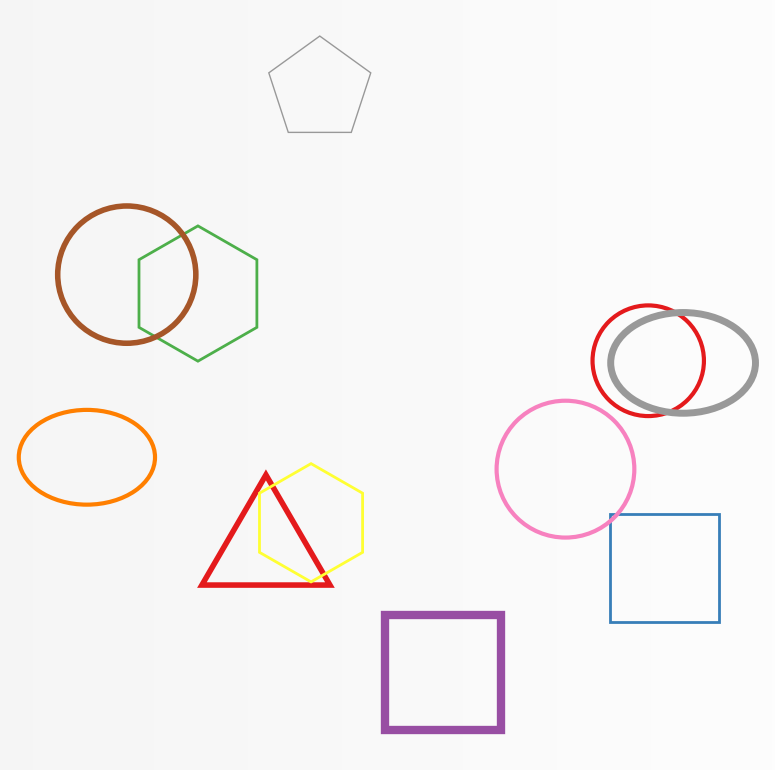[{"shape": "circle", "thickness": 1.5, "radius": 0.36, "center": [0.836, 0.532]}, {"shape": "triangle", "thickness": 2, "radius": 0.48, "center": [0.343, 0.288]}, {"shape": "square", "thickness": 1, "radius": 0.35, "center": [0.857, 0.262]}, {"shape": "hexagon", "thickness": 1, "radius": 0.44, "center": [0.255, 0.619]}, {"shape": "square", "thickness": 3, "radius": 0.37, "center": [0.571, 0.126]}, {"shape": "oval", "thickness": 1.5, "radius": 0.44, "center": [0.112, 0.406]}, {"shape": "hexagon", "thickness": 1, "radius": 0.38, "center": [0.401, 0.321]}, {"shape": "circle", "thickness": 2, "radius": 0.45, "center": [0.164, 0.643]}, {"shape": "circle", "thickness": 1.5, "radius": 0.44, "center": [0.73, 0.391]}, {"shape": "oval", "thickness": 2.5, "radius": 0.47, "center": [0.881, 0.529]}, {"shape": "pentagon", "thickness": 0.5, "radius": 0.35, "center": [0.413, 0.884]}]